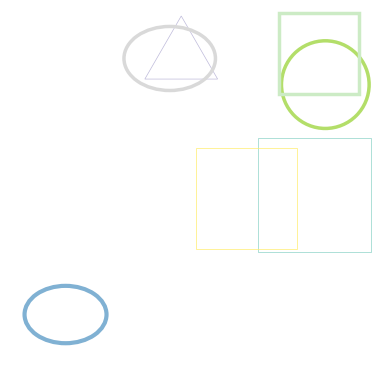[{"shape": "square", "thickness": 0.5, "radius": 0.74, "center": [0.817, 0.493]}, {"shape": "triangle", "thickness": 0.5, "radius": 0.55, "center": [0.471, 0.849]}, {"shape": "oval", "thickness": 3, "radius": 0.53, "center": [0.17, 0.183]}, {"shape": "circle", "thickness": 2.5, "radius": 0.57, "center": [0.845, 0.78]}, {"shape": "oval", "thickness": 2.5, "radius": 0.59, "center": [0.441, 0.848]}, {"shape": "square", "thickness": 2.5, "radius": 0.52, "center": [0.828, 0.861]}, {"shape": "square", "thickness": 0.5, "radius": 0.65, "center": [0.641, 0.485]}]